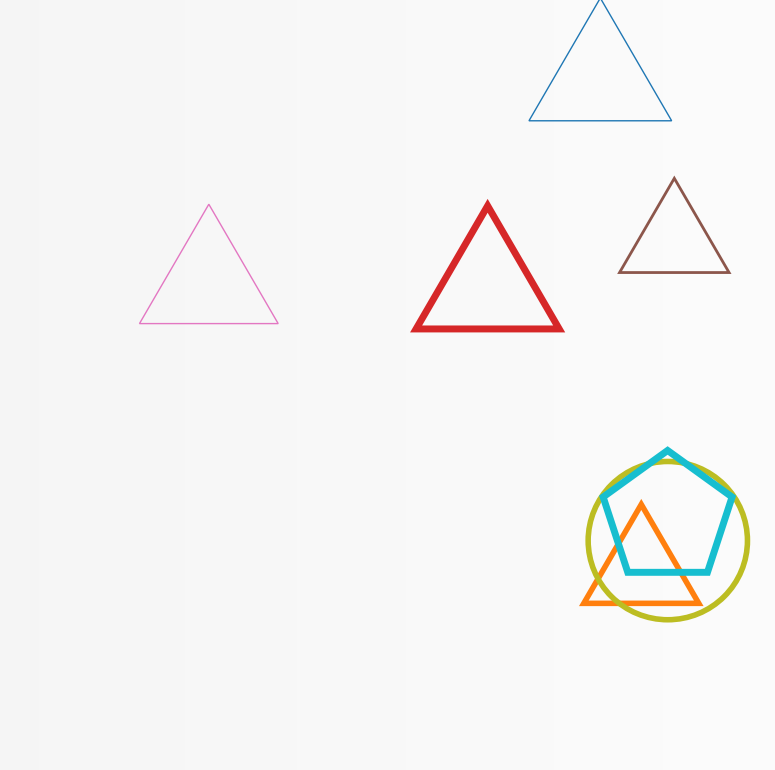[{"shape": "triangle", "thickness": 0.5, "radius": 0.53, "center": [0.775, 0.896]}, {"shape": "triangle", "thickness": 2, "radius": 0.43, "center": [0.827, 0.259]}, {"shape": "triangle", "thickness": 2.5, "radius": 0.53, "center": [0.629, 0.626]}, {"shape": "triangle", "thickness": 1, "radius": 0.41, "center": [0.87, 0.687]}, {"shape": "triangle", "thickness": 0.5, "radius": 0.52, "center": [0.269, 0.631]}, {"shape": "circle", "thickness": 2, "radius": 0.51, "center": [0.862, 0.298]}, {"shape": "pentagon", "thickness": 2.5, "radius": 0.44, "center": [0.861, 0.327]}]